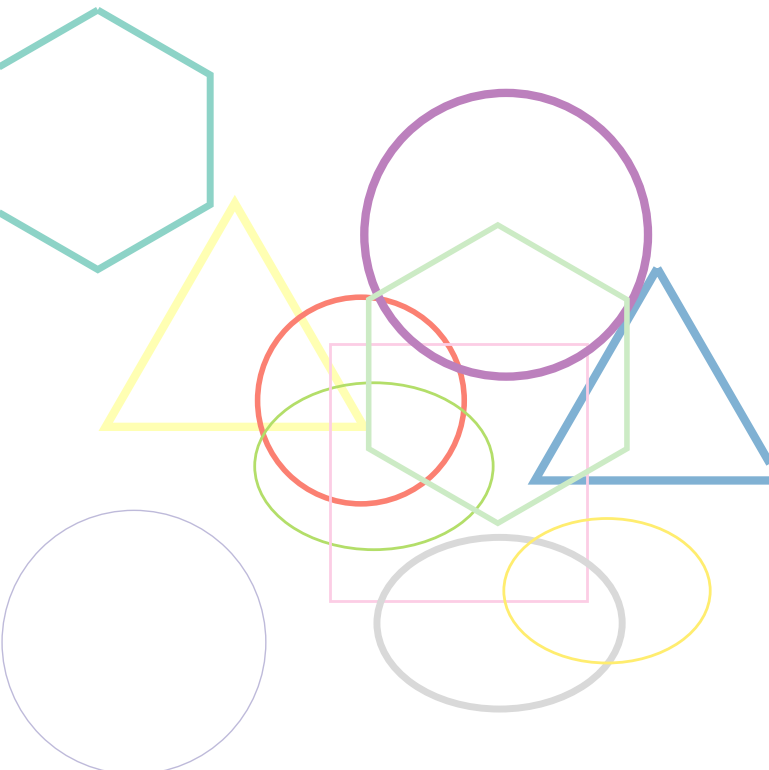[{"shape": "hexagon", "thickness": 2.5, "radius": 0.84, "center": [0.127, 0.818]}, {"shape": "triangle", "thickness": 3, "radius": 0.97, "center": [0.305, 0.542]}, {"shape": "circle", "thickness": 0.5, "radius": 0.86, "center": [0.174, 0.166]}, {"shape": "circle", "thickness": 2, "radius": 0.67, "center": [0.469, 0.48]}, {"shape": "triangle", "thickness": 3, "radius": 0.92, "center": [0.854, 0.468]}, {"shape": "oval", "thickness": 1, "radius": 0.77, "center": [0.486, 0.395]}, {"shape": "square", "thickness": 1, "radius": 0.83, "center": [0.596, 0.386]}, {"shape": "oval", "thickness": 2.5, "radius": 0.8, "center": [0.649, 0.191]}, {"shape": "circle", "thickness": 3, "radius": 0.92, "center": [0.657, 0.695]}, {"shape": "hexagon", "thickness": 2, "radius": 0.97, "center": [0.647, 0.514]}, {"shape": "oval", "thickness": 1, "radius": 0.67, "center": [0.788, 0.233]}]